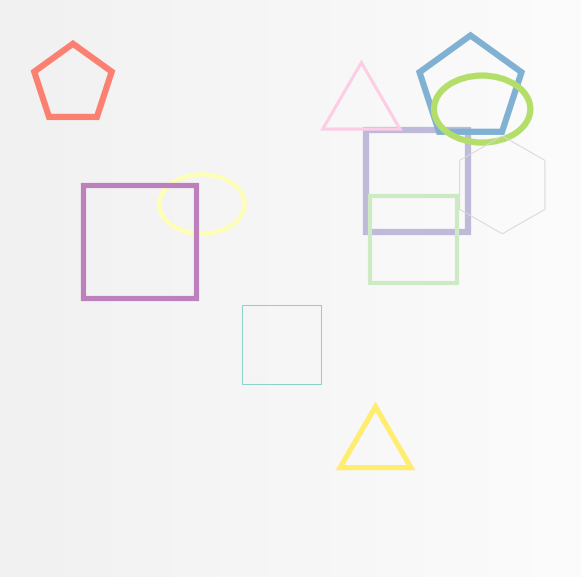[{"shape": "square", "thickness": 0.5, "radius": 0.34, "center": [0.484, 0.402]}, {"shape": "oval", "thickness": 2, "radius": 0.37, "center": [0.347, 0.646]}, {"shape": "square", "thickness": 3, "radius": 0.44, "center": [0.717, 0.686]}, {"shape": "pentagon", "thickness": 3, "radius": 0.35, "center": [0.126, 0.853]}, {"shape": "pentagon", "thickness": 3, "radius": 0.46, "center": [0.809, 0.846]}, {"shape": "oval", "thickness": 3, "radius": 0.41, "center": [0.829, 0.81]}, {"shape": "triangle", "thickness": 1.5, "radius": 0.38, "center": [0.622, 0.814]}, {"shape": "hexagon", "thickness": 0.5, "radius": 0.42, "center": [0.864, 0.679]}, {"shape": "square", "thickness": 2.5, "radius": 0.49, "center": [0.24, 0.58]}, {"shape": "square", "thickness": 2, "radius": 0.38, "center": [0.712, 0.584]}, {"shape": "triangle", "thickness": 2.5, "radius": 0.35, "center": [0.646, 0.225]}]